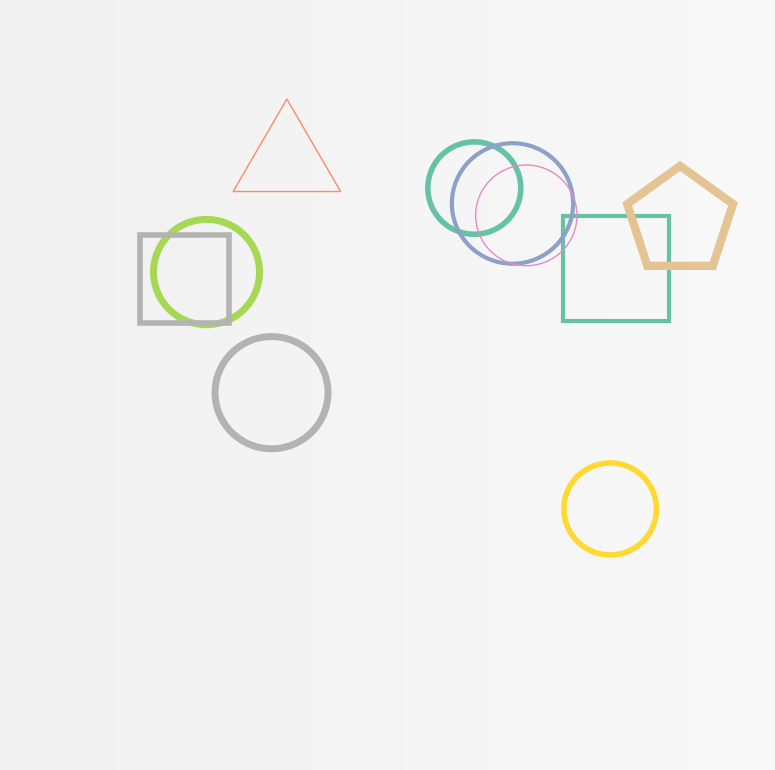[{"shape": "square", "thickness": 1.5, "radius": 0.34, "center": [0.795, 0.651]}, {"shape": "circle", "thickness": 2, "radius": 0.3, "center": [0.612, 0.756]}, {"shape": "triangle", "thickness": 0.5, "radius": 0.4, "center": [0.37, 0.791]}, {"shape": "circle", "thickness": 1.5, "radius": 0.39, "center": [0.661, 0.736]}, {"shape": "circle", "thickness": 0.5, "radius": 0.33, "center": [0.679, 0.72]}, {"shape": "circle", "thickness": 2.5, "radius": 0.34, "center": [0.266, 0.647]}, {"shape": "circle", "thickness": 2, "radius": 0.3, "center": [0.787, 0.339]}, {"shape": "pentagon", "thickness": 3, "radius": 0.36, "center": [0.878, 0.713]}, {"shape": "square", "thickness": 2, "radius": 0.29, "center": [0.238, 0.637]}, {"shape": "circle", "thickness": 2.5, "radius": 0.36, "center": [0.35, 0.49]}]